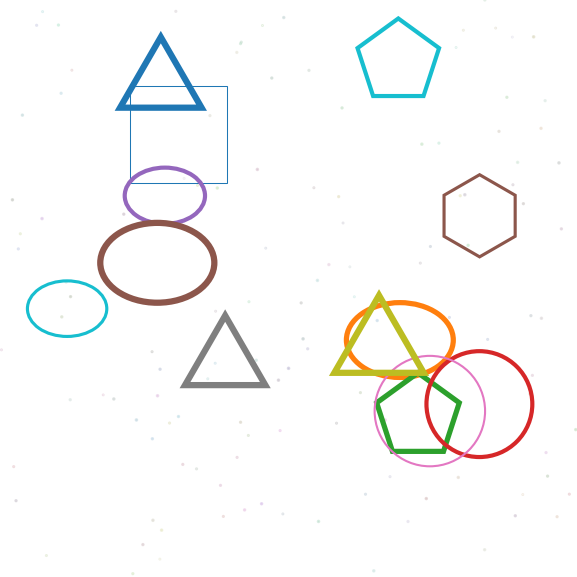[{"shape": "square", "thickness": 0.5, "radius": 0.42, "center": [0.309, 0.766]}, {"shape": "triangle", "thickness": 3, "radius": 0.41, "center": [0.278, 0.853]}, {"shape": "oval", "thickness": 2.5, "radius": 0.46, "center": [0.692, 0.41]}, {"shape": "pentagon", "thickness": 2.5, "radius": 0.38, "center": [0.724, 0.278]}, {"shape": "circle", "thickness": 2, "radius": 0.46, "center": [0.83, 0.299]}, {"shape": "oval", "thickness": 2, "radius": 0.35, "center": [0.285, 0.66]}, {"shape": "oval", "thickness": 3, "radius": 0.49, "center": [0.272, 0.544]}, {"shape": "hexagon", "thickness": 1.5, "radius": 0.36, "center": [0.83, 0.625]}, {"shape": "circle", "thickness": 1, "radius": 0.48, "center": [0.744, 0.287]}, {"shape": "triangle", "thickness": 3, "radius": 0.4, "center": [0.39, 0.372]}, {"shape": "triangle", "thickness": 3, "radius": 0.45, "center": [0.656, 0.398]}, {"shape": "oval", "thickness": 1.5, "radius": 0.34, "center": [0.116, 0.465]}, {"shape": "pentagon", "thickness": 2, "radius": 0.37, "center": [0.69, 0.893]}]